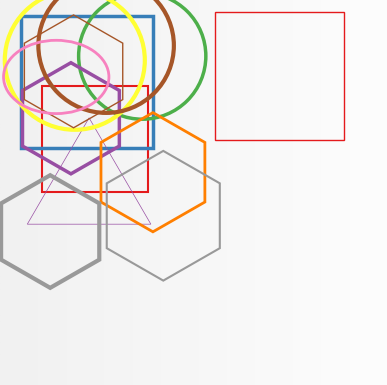[{"shape": "square", "thickness": 1.5, "radius": 0.69, "center": [0.245, 0.638]}, {"shape": "square", "thickness": 1, "radius": 0.83, "center": [0.721, 0.803]}, {"shape": "square", "thickness": 2.5, "radius": 0.85, "center": [0.224, 0.787]}, {"shape": "circle", "thickness": 2.5, "radius": 0.82, "center": [0.367, 0.854]}, {"shape": "triangle", "thickness": 0.5, "radius": 0.92, "center": [0.23, 0.51]}, {"shape": "hexagon", "thickness": 2.5, "radius": 0.72, "center": [0.183, 0.693]}, {"shape": "hexagon", "thickness": 2, "radius": 0.77, "center": [0.395, 0.553]}, {"shape": "circle", "thickness": 3, "radius": 0.9, "center": [0.193, 0.844]}, {"shape": "hexagon", "thickness": 1, "radius": 0.73, "center": [0.19, 0.815]}, {"shape": "circle", "thickness": 3, "radius": 0.87, "center": [0.274, 0.882]}, {"shape": "oval", "thickness": 2, "radius": 0.68, "center": [0.145, 0.8]}, {"shape": "hexagon", "thickness": 1.5, "radius": 0.84, "center": [0.421, 0.44]}, {"shape": "hexagon", "thickness": 3, "radius": 0.73, "center": [0.13, 0.399]}]